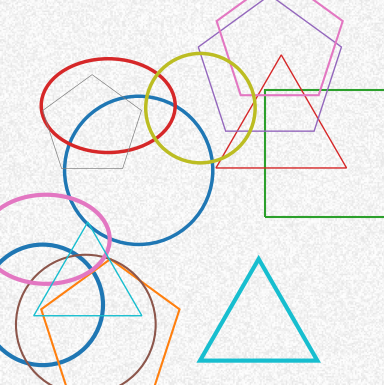[{"shape": "circle", "thickness": 3, "radius": 0.78, "center": [0.111, 0.208]}, {"shape": "circle", "thickness": 2.5, "radius": 0.96, "center": [0.36, 0.558]}, {"shape": "pentagon", "thickness": 1.5, "radius": 0.94, "center": [0.287, 0.138]}, {"shape": "square", "thickness": 1.5, "radius": 0.82, "center": [0.854, 0.603]}, {"shape": "oval", "thickness": 2.5, "radius": 0.87, "center": [0.281, 0.726]}, {"shape": "triangle", "thickness": 1, "radius": 0.98, "center": [0.731, 0.662]}, {"shape": "pentagon", "thickness": 1, "radius": 0.98, "center": [0.701, 0.817]}, {"shape": "circle", "thickness": 1.5, "radius": 0.91, "center": [0.223, 0.157]}, {"shape": "oval", "thickness": 3, "radius": 0.83, "center": [0.12, 0.379]}, {"shape": "pentagon", "thickness": 1.5, "radius": 0.86, "center": [0.726, 0.892]}, {"shape": "pentagon", "thickness": 0.5, "radius": 0.67, "center": [0.239, 0.671]}, {"shape": "circle", "thickness": 2.5, "radius": 0.71, "center": [0.521, 0.719]}, {"shape": "triangle", "thickness": 3, "radius": 0.88, "center": [0.672, 0.151]}, {"shape": "triangle", "thickness": 1, "radius": 0.81, "center": [0.228, 0.261]}]